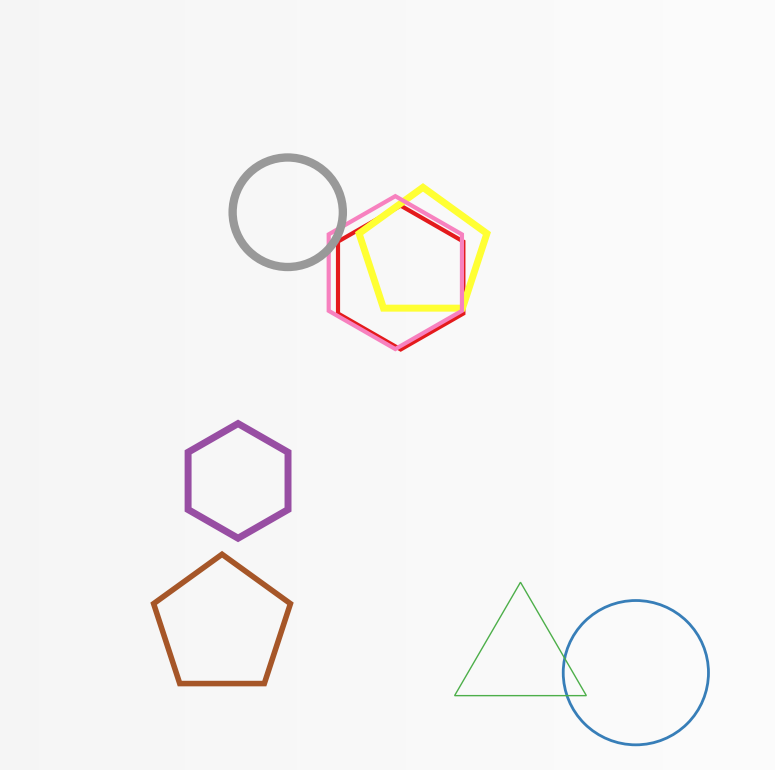[{"shape": "hexagon", "thickness": 1.5, "radius": 0.47, "center": [0.517, 0.64]}, {"shape": "circle", "thickness": 1, "radius": 0.47, "center": [0.82, 0.126]}, {"shape": "triangle", "thickness": 0.5, "radius": 0.49, "center": [0.672, 0.146]}, {"shape": "hexagon", "thickness": 2.5, "radius": 0.37, "center": [0.307, 0.375]}, {"shape": "pentagon", "thickness": 2.5, "radius": 0.43, "center": [0.546, 0.67]}, {"shape": "pentagon", "thickness": 2, "radius": 0.46, "center": [0.286, 0.187]}, {"shape": "hexagon", "thickness": 1.5, "radius": 0.5, "center": [0.51, 0.646]}, {"shape": "circle", "thickness": 3, "radius": 0.36, "center": [0.371, 0.724]}]